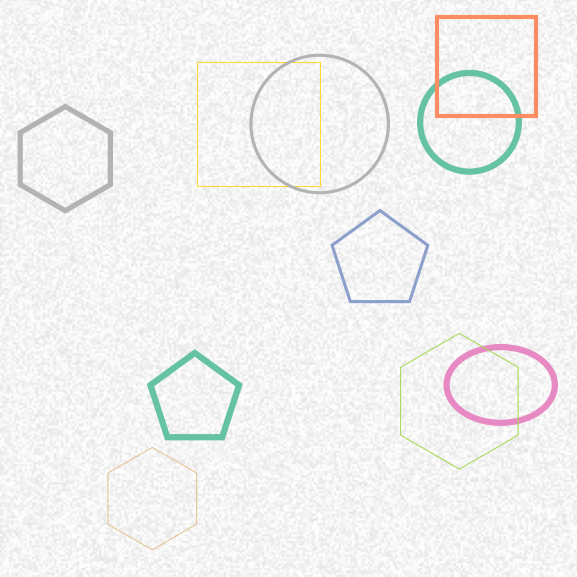[{"shape": "circle", "thickness": 3, "radius": 0.43, "center": [0.813, 0.787]}, {"shape": "pentagon", "thickness": 3, "radius": 0.4, "center": [0.337, 0.307]}, {"shape": "square", "thickness": 2, "radius": 0.43, "center": [0.842, 0.884]}, {"shape": "pentagon", "thickness": 1.5, "radius": 0.44, "center": [0.658, 0.547]}, {"shape": "oval", "thickness": 3, "radius": 0.47, "center": [0.867, 0.333]}, {"shape": "hexagon", "thickness": 0.5, "radius": 0.59, "center": [0.795, 0.304]}, {"shape": "square", "thickness": 0.5, "radius": 0.54, "center": [0.447, 0.784]}, {"shape": "hexagon", "thickness": 0.5, "radius": 0.44, "center": [0.264, 0.136]}, {"shape": "hexagon", "thickness": 2.5, "radius": 0.45, "center": [0.113, 0.724]}, {"shape": "circle", "thickness": 1.5, "radius": 0.6, "center": [0.554, 0.784]}]